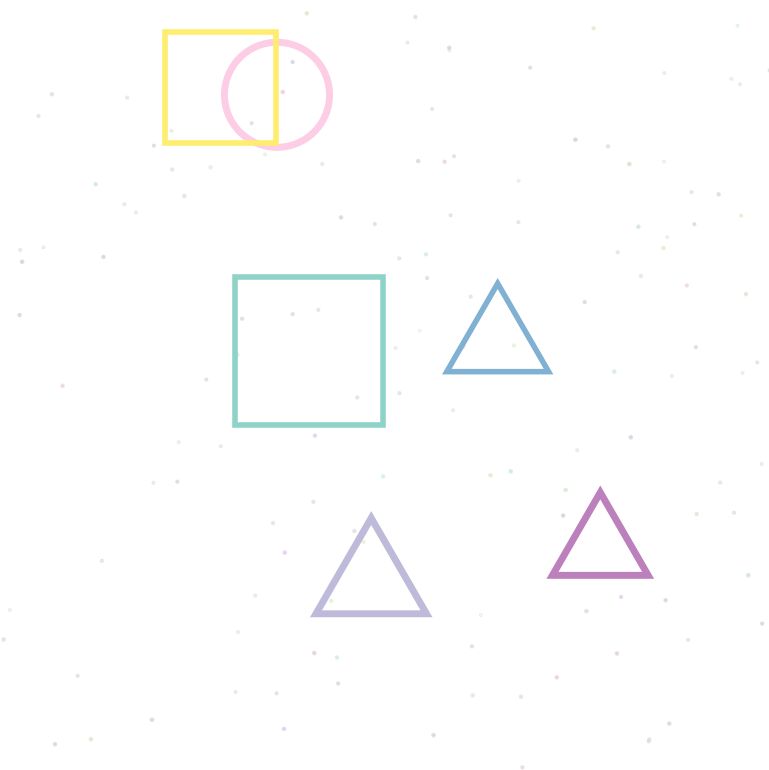[{"shape": "square", "thickness": 2, "radius": 0.48, "center": [0.401, 0.544]}, {"shape": "triangle", "thickness": 2.5, "radius": 0.41, "center": [0.482, 0.244]}, {"shape": "triangle", "thickness": 2, "radius": 0.38, "center": [0.646, 0.555]}, {"shape": "circle", "thickness": 2.5, "radius": 0.34, "center": [0.36, 0.877]}, {"shape": "triangle", "thickness": 2.5, "radius": 0.36, "center": [0.78, 0.289]}, {"shape": "square", "thickness": 2, "radius": 0.36, "center": [0.286, 0.887]}]